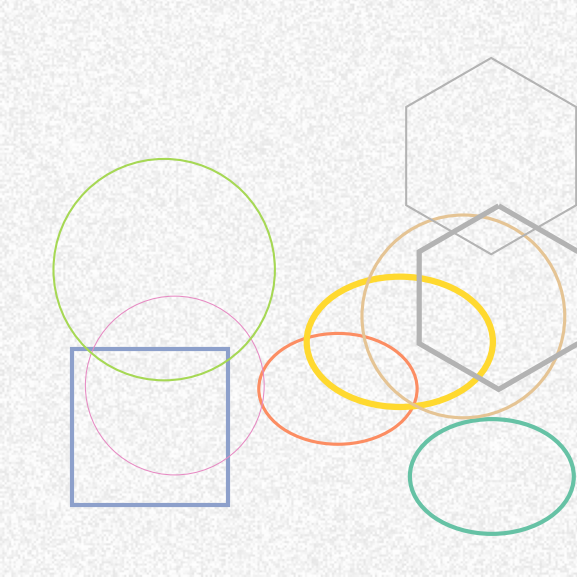[{"shape": "oval", "thickness": 2, "radius": 0.71, "center": [0.852, 0.174]}, {"shape": "oval", "thickness": 1.5, "radius": 0.69, "center": [0.585, 0.326]}, {"shape": "square", "thickness": 2, "radius": 0.67, "center": [0.26, 0.26]}, {"shape": "circle", "thickness": 0.5, "radius": 0.77, "center": [0.303, 0.332]}, {"shape": "circle", "thickness": 1, "radius": 0.96, "center": [0.284, 0.532]}, {"shape": "oval", "thickness": 3, "radius": 0.81, "center": [0.692, 0.407]}, {"shape": "circle", "thickness": 1.5, "radius": 0.88, "center": [0.802, 0.451]}, {"shape": "hexagon", "thickness": 2.5, "radius": 0.79, "center": [0.864, 0.484]}, {"shape": "hexagon", "thickness": 1, "radius": 0.85, "center": [0.851, 0.729]}]